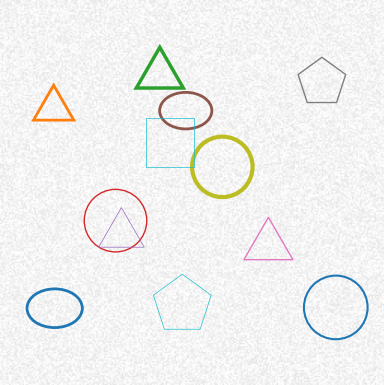[{"shape": "circle", "thickness": 1.5, "radius": 0.41, "center": [0.872, 0.201]}, {"shape": "oval", "thickness": 2, "radius": 0.36, "center": [0.142, 0.199]}, {"shape": "triangle", "thickness": 2, "radius": 0.3, "center": [0.139, 0.718]}, {"shape": "triangle", "thickness": 2.5, "radius": 0.35, "center": [0.415, 0.807]}, {"shape": "circle", "thickness": 1, "radius": 0.41, "center": [0.3, 0.427]}, {"shape": "triangle", "thickness": 0.5, "radius": 0.34, "center": [0.315, 0.392]}, {"shape": "oval", "thickness": 2, "radius": 0.34, "center": [0.482, 0.713]}, {"shape": "triangle", "thickness": 1, "radius": 0.37, "center": [0.697, 0.362]}, {"shape": "pentagon", "thickness": 1, "radius": 0.32, "center": [0.836, 0.786]}, {"shape": "circle", "thickness": 3, "radius": 0.39, "center": [0.578, 0.567]}, {"shape": "pentagon", "thickness": 0.5, "radius": 0.39, "center": [0.473, 0.209]}, {"shape": "square", "thickness": 0.5, "radius": 0.31, "center": [0.442, 0.63]}]